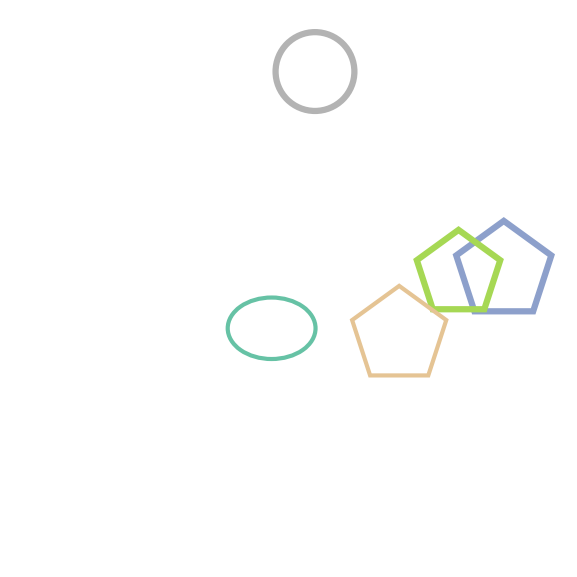[{"shape": "oval", "thickness": 2, "radius": 0.38, "center": [0.47, 0.431]}, {"shape": "pentagon", "thickness": 3, "radius": 0.43, "center": [0.872, 0.53]}, {"shape": "pentagon", "thickness": 3, "radius": 0.38, "center": [0.794, 0.525]}, {"shape": "pentagon", "thickness": 2, "radius": 0.43, "center": [0.691, 0.418]}, {"shape": "circle", "thickness": 3, "radius": 0.34, "center": [0.545, 0.875]}]